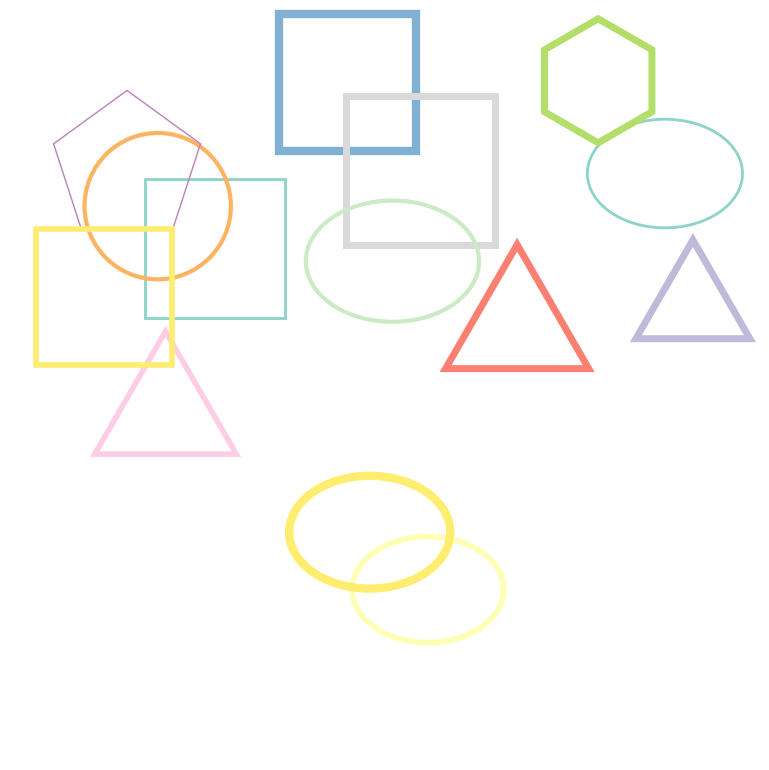[{"shape": "square", "thickness": 1, "radius": 0.45, "center": [0.279, 0.678]}, {"shape": "oval", "thickness": 1, "radius": 0.5, "center": [0.864, 0.775]}, {"shape": "oval", "thickness": 2, "radius": 0.49, "center": [0.556, 0.234]}, {"shape": "triangle", "thickness": 2.5, "radius": 0.43, "center": [0.9, 0.603]}, {"shape": "triangle", "thickness": 2.5, "radius": 0.54, "center": [0.672, 0.575]}, {"shape": "square", "thickness": 3, "radius": 0.44, "center": [0.452, 0.893]}, {"shape": "circle", "thickness": 1.5, "radius": 0.48, "center": [0.205, 0.732]}, {"shape": "hexagon", "thickness": 2.5, "radius": 0.4, "center": [0.777, 0.895]}, {"shape": "triangle", "thickness": 2, "radius": 0.53, "center": [0.215, 0.463]}, {"shape": "square", "thickness": 2.5, "radius": 0.48, "center": [0.546, 0.778]}, {"shape": "pentagon", "thickness": 0.5, "radius": 0.5, "center": [0.165, 0.782]}, {"shape": "oval", "thickness": 1.5, "radius": 0.56, "center": [0.51, 0.661]}, {"shape": "oval", "thickness": 3, "radius": 0.52, "center": [0.48, 0.309]}, {"shape": "square", "thickness": 2, "radius": 0.44, "center": [0.135, 0.614]}]